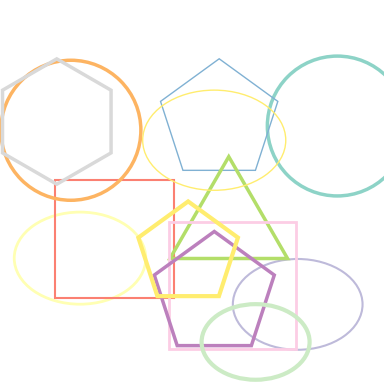[{"shape": "circle", "thickness": 2.5, "radius": 0.91, "center": [0.876, 0.673]}, {"shape": "oval", "thickness": 2, "radius": 0.85, "center": [0.208, 0.329]}, {"shape": "oval", "thickness": 1.5, "radius": 0.84, "center": [0.773, 0.209]}, {"shape": "square", "thickness": 1.5, "radius": 0.77, "center": [0.299, 0.379]}, {"shape": "pentagon", "thickness": 1, "radius": 0.8, "center": [0.569, 0.687]}, {"shape": "circle", "thickness": 2.5, "radius": 0.91, "center": [0.184, 0.662]}, {"shape": "triangle", "thickness": 2.5, "radius": 0.88, "center": [0.594, 0.417]}, {"shape": "square", "thickness": 2, "radius": 0.82, "center": [0.603, 0.258]}, {"shape": "hexagon", "thickness": 2.5, "radius": 0.81, "center": [0.147, 0.684]}, {"shape": "pentagon", "thickness": 2.5, "radius": 0.82, "center": [0.557, 0.235]}, {"shape": "oval", "thickness": 3, "radius": 0.7, "center": [0.664, 0.112]}, {"shape": "oval", "thickness": 1, "radius": 0.93, "center": [0.556, 0.636]}, {"shape": "pentagon", "thickness": 3, "radius": 0.68, "center": [0.489, 0.341]}]